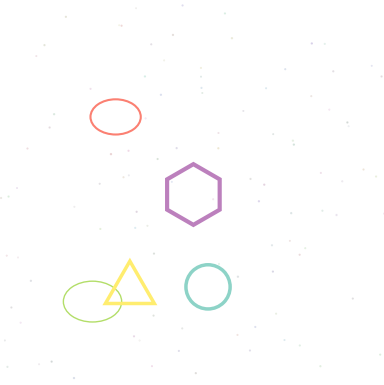[{"shape": "circle", "thickness": 2.5, "radius": 0.29, "center": [0.54, 0.255]}, {"shape": "oval", "thickness": 1.5, "radius": 0.33, "center": [0.3, 0.696]}, {"shape": "oval", "thickness": 1, "radius": 0.38, "center": [0.24, 0.217]}, {"shape": "hexagon", "thickness": 3, "radius": 0.39, "center": [0.502, 0.495]}, {"shape": "triangle", "thickness": 2.5, "radius": 0.37, "center": [0.337, 0.248]}]